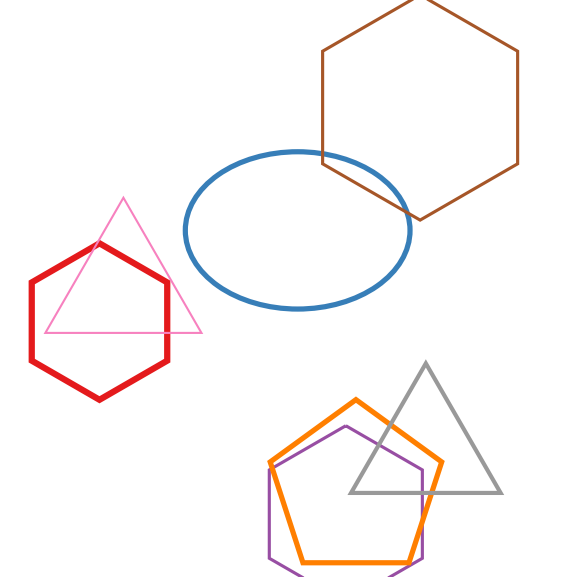[{"shape": "hexagon", "thickness": 3, "radius": 0.68, "center": [0.172, 0.442]}, {"shape": "oval", "thickness": 2.5, "radius": 0.97, "center": [0.515, 0.6]}, {"shape": "hexagon", "thickness": 1.5, "radius": 0.77, "center": [0.599, 0.109]}, {"shape": "pentagon", "thickness": 2.5, "radius": 0.78, "center": [0.616, 0.151]}, {"shape": "hexagon", "thickness": 1.5, "radius": 0.97, "center": [0.727, 0.813]}, {"shape": "triangle", "thickness": 1, "radius": 0.78, "center": [0.214, 0.501]}, {"shape": "triangle", "thickness": 2, "radius": 0.75, "center": [0.737, 0.22]}]